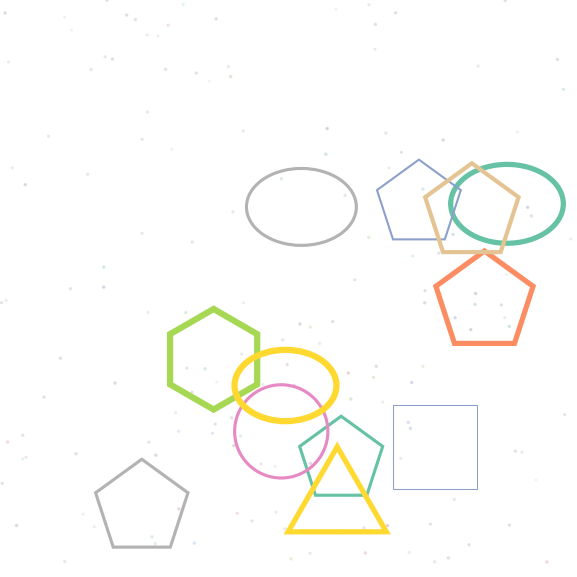[{"shape": "oval", "thickness": 2.5, "radius": 0.49, "center": [0.878, 0.646]}, {"shape": "pentagon", "thickness": 1.5, "radius": 0.38, "center": [0.591, 0.203]}, {"shape": "pentagon", "thickness": 2.5, "radius": 0.44, "center": [0.839, 0.476]}, {"shape": "square", "thickness": 0.5, "radius": 0.36, "center": [0.753, 0.226]}, {"shape": "pentagon", "thickness": 1, "radius": 0.38, "center": [0.725, 0.646]}, {"shape": "circle", "thickness": 1.5, "radius": 0.4, "center": [0.487, 0.252]}, {"shape": "hexagon", "thickness": 3, "radius": 0.44, "center": [0.37, 0.377]}, {"shape": "oval", "thickness": 3, "radius": 0.44, "center": [0.494, 0.332]}, {"shape": "triangle", "thickness": 2.5, "radius": 0.49, "center": [0.584, 0.127]}, {"shape": "pentagon", "thickness": 2, "radius": 0.43, "center": [0.817, 0.631]}, {"shape": "pentagon", "thickness": 1.5, "radius": 0.42, "center": [0.246, 0.12]}, {"shape": "oval", "thickness": 1.5, "radius": 0.48, "center": [0.522, 0.641]}]